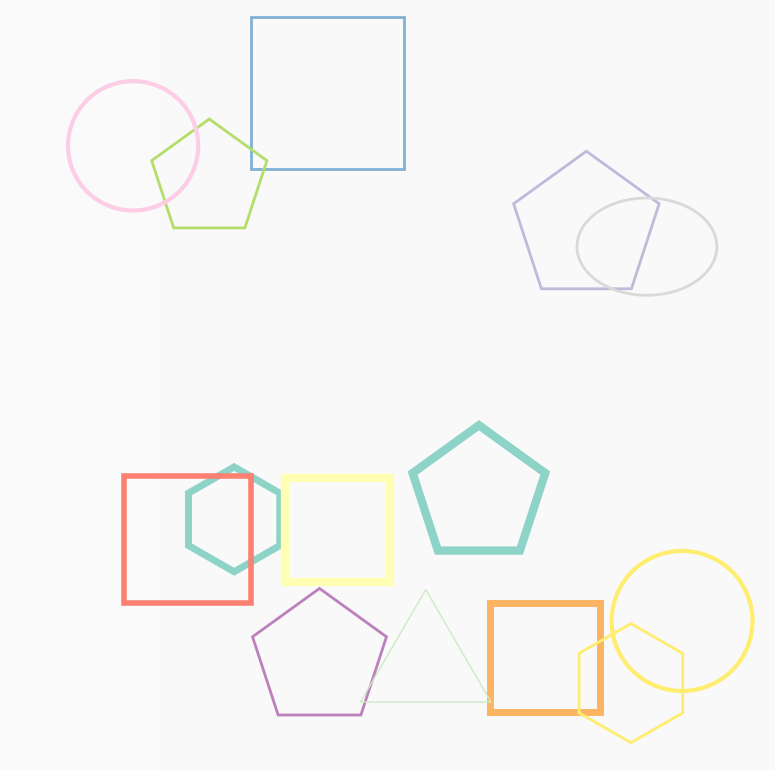[{"shape": "hexagon", "thickness": 2.5, "radius": 0.34, "center": [0.302, 0.326]}, {"shape": "pentagon", "thickness": 3, "radius": 0.45, "center": [0.618, 0.358]}, {"shape": "square", "thickness": 3, "radius": 0.34, "center": [0.436, 0.311]}, {"shape": "pentagon", "thickness": 1, "radius": 0.49, "center": [0.757, 0.705]}, {"shape": "square", "thickness": 2, "radius": 0.41, "center": [0.242, 0.3]}, {"shape": "square", "thickness": 1, "radius": 0.49, "center": [0.422, 0.879]}, {"shape": "square", "thickness": 2.5, "radius": 0.36, "center": [0.703, 0.146]}, {"shape": "pentagon", "thickness": 1, "radius": 0.39, "center": [0.27, 0.767]}, {"shape": "circle", "thickness": 1.5, "radius": 0.42, "center": [0.172, 0.811]}, {"shape": "oval", "thickness": 1, "radius": 0.45, "center": [0.835, 0.68]}, {"shape": "pentagon", "thickness": 1, "radius": 0.45, "center": [0.412, 0.145]}, {"shape": "triangle", "thickness": 0.5, "radius": 0.49, "center": [0.549, 0.137]}, {"shape": "circle", "thickness": 1.5, "radius": 0.45, "center": [0.88, 0.194]}, {"shape": "hexagon", "thickness": 1, "radius": 0.39, "center": [0.814, 0.113]}]